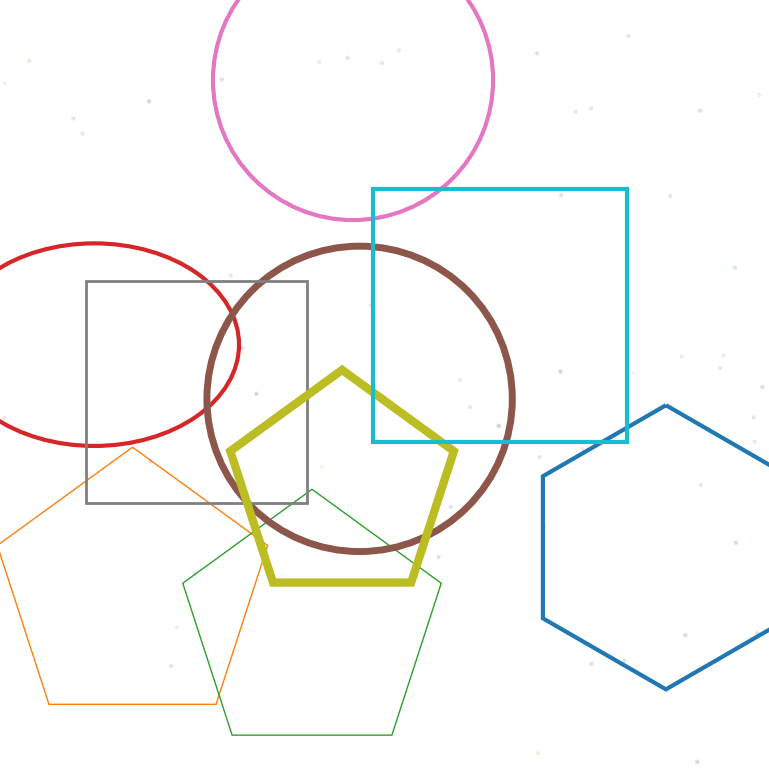[{"shape": "hexagon", "thickness": 1.5, "radius": 0.92, "center": [0.865, 0.289]}, {"shape": "pentagon", "thickness": 0.5, "radius": 0.92, "center": [0.172, 0.235]}, {"shape": "pentagon", "thickness": 0.5, "radius": 0.88, "center": [0.405, 0.188]}, {"shape": "oval", "thickness": 1.5, "radius": 0.94, "center": [0.122, 0.552]}, {"shape": "circle", "thickness": 2.5, "radius": 0.99, "center": [0.467, 0.482]}, {"shape": "circle", "thickness": 1.5, "radius": 0.91, "center": [0.458, 0.896]}, {"shape": "square", "thickness": 1, "radius": 0.72, "center": [0.255, 0.491]}, {"shape": "pentagon", "thickness": 3, "radius": 0.76, "center": [0.444, 0.367]}, {"shape": "square", "thickness": 1.5, "radius": 0.82, "center": [0.649, 0.59]}]